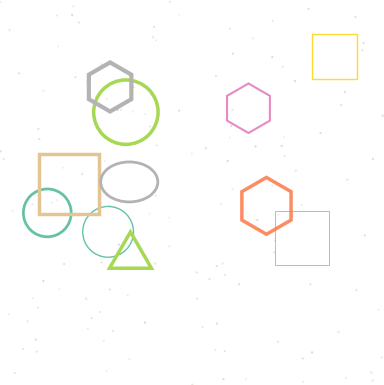[{"shape": "circle", "thickness": 1, "radius": 0.33, "center": [0.281, 0.398]}, {"shape": "circle", "thickness": 2, "radius": 0.31, "center": [0.123, 0.447]}, {"shape": "hexagon", "thickness": 2.5, "radius": 0.37, "center": [0.692, 0.465]}, {"shape": "square", "thickness": 0.5, "radius": 0.35, "center": [0.784, 0.382]}, {"shape": "hexagon", "thickness": 1.5, "radius": 0.32, "center": [0.645, 0.719]}, {"shape": "circle", "thickness": 2.5, "radius": 0.42, "center": [0.327, 0.709]}, {"shape": "triangle", "thickness": 2.5, "radius": 0.31, "center": [0.339, 0.335]}, {"shape": "square", "thickness": 1, "radius": 0.3, "center": [0.869, 0.853]}, {"shape": "square", "thickness": 2.5, "radius": 0.39, "center": [0.179, 0.521]}, {"shape": "hexagon", "thickness": 3, "radius": 0.32, "center": [0.286, 0.774]}, {"shape": "oval", "thickness": 2, "radius": 0.37, "center": [0.336, 0.527]}]